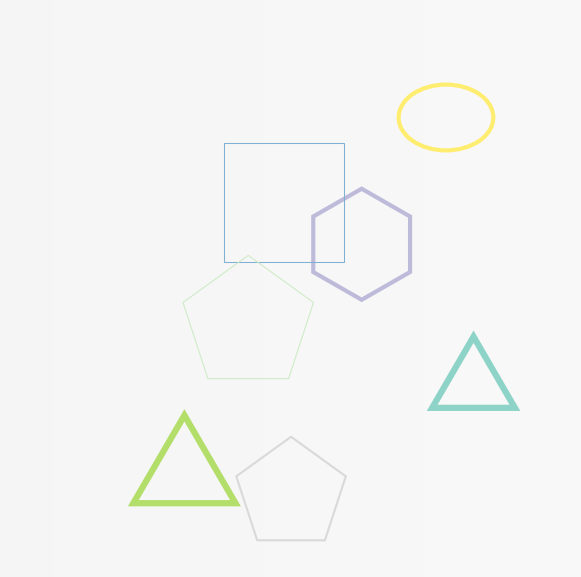[{"shape": "triangle", "thickness": 3, "radius": 0.41, "center": [0.815, 0.334]}, {"shape": "hexagon", "thickness": 2, "radius": 0.48, "center": [0.622, 0.576]}, {"shape": "square", "thickness": 0.5, "radius": 0.51, "center": [0.489, 0.649]}, {"shape": "triangle", "thickness": 3, "radius": 0.51, "center": [0.317, 0.179]}, {"shape": "pentagon", "thickness": 1, "radius": 0.5, "center": [0.501, 0.144]}, {"shape": "pentagon", "thickness": 0.5, "radius": 0.59, "center": [0.427, 0.439]}, {"shape": "oval", "thickness": 2, "radius": 0.41, "center": [0.767, 0.796]}]